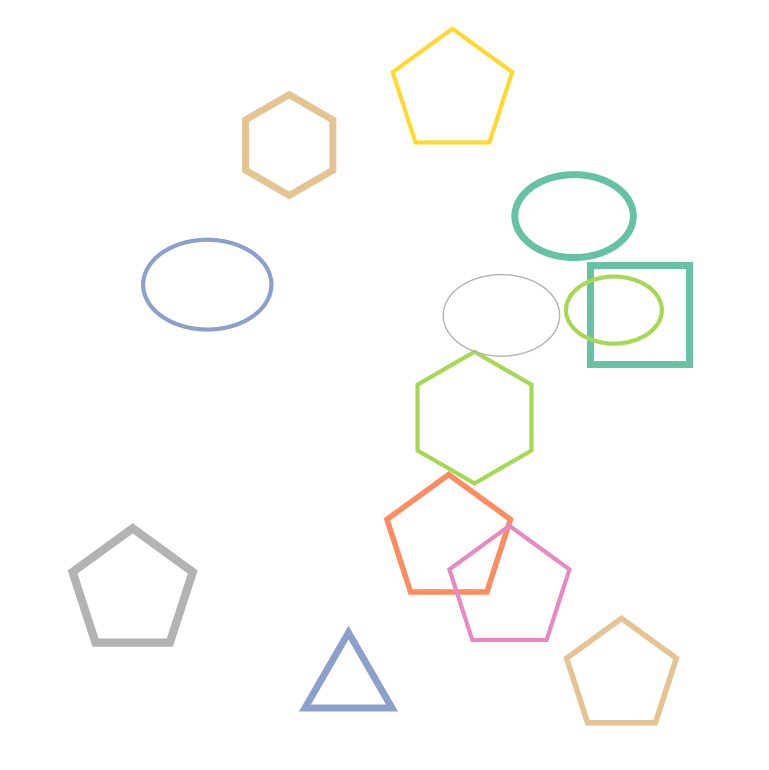[{"shape": "oval", "thickness": 2.5, "radius": 0.38, "center": [0.746, 0.719]}, {"shape": "square", "thickness": 2.5, "radius": 0.32, "center": [0.831, 0.591]}, {"shape": "pentagon", "thickness": 2, "radius": 0.42, "center": [0.583, 0.299]}, {"shape": "triangle", "thickness": 2.5, "radius": 0.33, "center": [0.453, 0.113]}, {"shape": "oval", "thickness": 1.5, "radius": 0.42, "center": [0.269, 0.63]}, {"shape": "pentagon", "thickness": 1.5, "radius": 0.41, "center": [0.662, 0.235]}, {"shape": "oval", "thickness": 1.5, "radius": 0.31, "center": [0.797, 0.597]}, {"shape": "hexagon", "thickness": 1.5, "radius": 0.43, "center": [0.616, 0.458]}, {"shape": "pentagon", "thickness": 1.5, "radius": 0.41, "center": [0.588, 0.881]}, {"shape": "hexagon", "thickness": 2.5, "radius": 0.33, "center": [0.376, 0.812]}, {"shape": "pentagon", "thickness": 2, "radius": 0.37, "center": [0.807, 0.122]}, {"shape": "pentagon", "thickness": 3, "radius": 0.41, "center": [0.172, 0.232]}, {"shape": "oval", "thickness": 0.5, "radius": 0.38, "center": [0.651, 0.59]}]